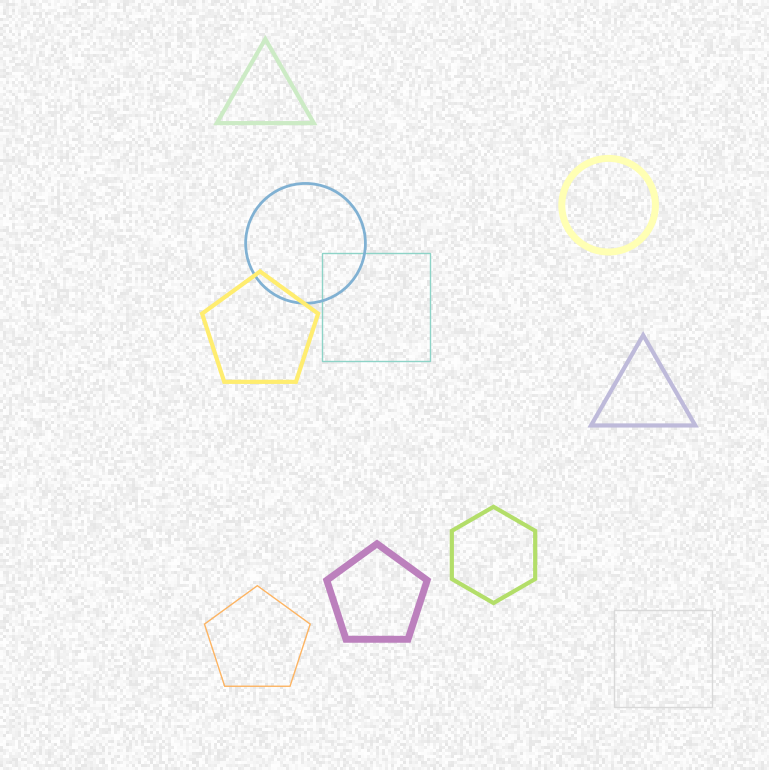[{"shape": "square", "thickness": 0.5, "radius": 0.35, "center": [0.489, 0.601]}, {"shape": "circle", "thickness": 2.5, "radius": 0.3, "center": [0.79, 0.734]}, {"shape": "triangle", "thickness": 1.5, "radius": 0.39, "center": [0.835, 0.487]}, {"shape": "circle", "thickness": 1, "radius": 0.39, "center": [0.397, 0.684]}, {"shape": "pentagon", "thickness": 0.5, "radius": 0.36, "center": [0.334, 0.167]}, {"shape": "hexagon", "thickness": 1.5, "radius": 0.31, "center": [0.641, 0.279]}, {"shape": "square", "thickness": 0.5, "radius": 0.32, "center": [0.861, 0.145]}, {"shape": "pentagon", "thickness": 2.5, "radius": 0.34, "center": [0.49, 0.225]}, {"shape": "triangle", "thickness": 1.5, "radius": 0.36, "center": [0.345, 0.876]}, {"shape": "pentagon", "thickness": 1.5, "radius": 0.4, "center": [0.338, 0.568]}]